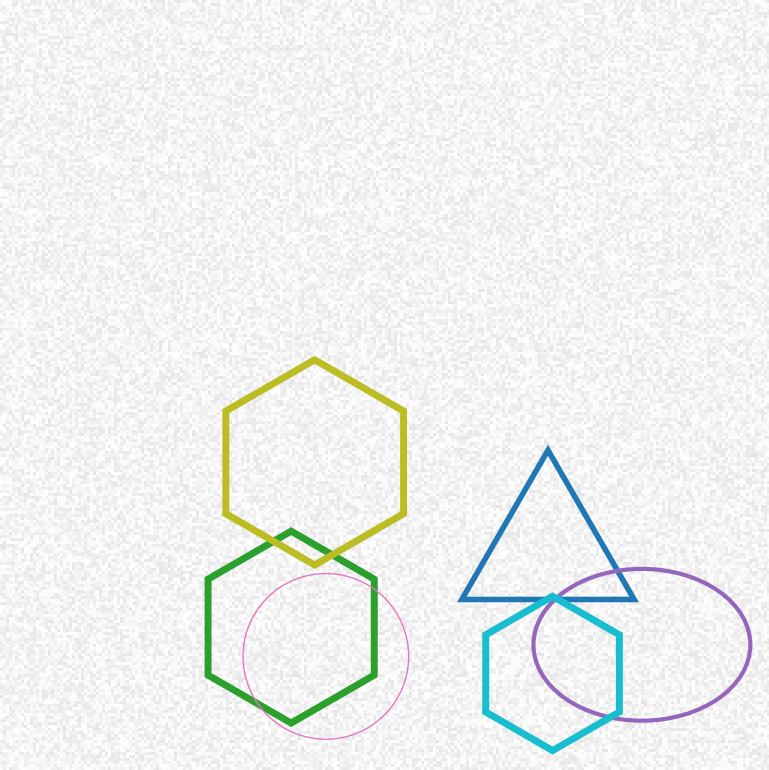[{"shape": "triangle", "thickness": 2, "radius": 0.65, "center": [0.712, 0.286]}, {"shape": "hexagon", "thickness": 2.5, "radius": 0.62, "center": [0.378, 0.186]}, {"shape": "oval", "thickness": 1.5, "radius": 0.7, "center": [0.834, 0.163]}, {"shape": "circle", "thickness": 0.5, "radius": 0.54, "center": [0.423, 0.148]}, {"shape": "hexagon", "thickness": 2.5, "radius": 0.67, "center": [0.409, 0.399]}, {"shape": "hexagon", "thickness": 2.5, "radius": 0.5, "center": [0.718, 0.125]}]